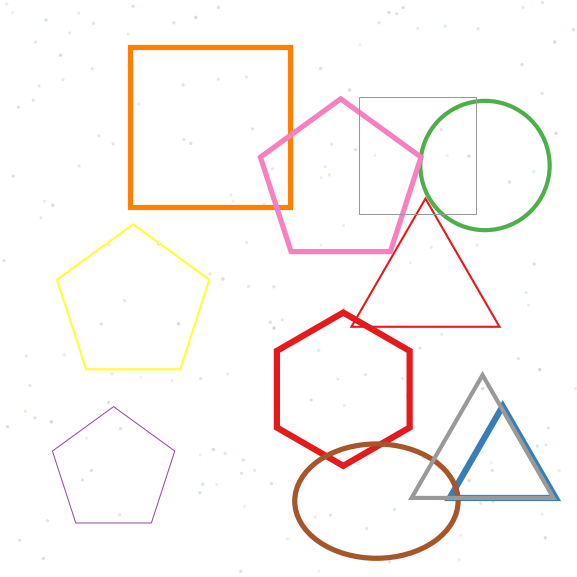[{"shape": "hexagon", "thickness": 3, "radius": 0.66, "center": [0.594, 0.325]}, {"shape": "triangle", "thickness": 1, "radius": 0.74, "center": [0.737, 0.507]}, {"shape": "triangle", "thickness": 3, "radius": 0.53, "center": [0.87, 0.19]}, {"shape": "circle", "thickness": 2, "radius": 0.56, "center": [0.84, 0.713]}, {"shape": "pentagon", "thickness": 0.5, "radius": 0.56, "center": [0.197, 0.184]}, {"shape": "square", "thickness": 2.5, "radius": 0.69, "center": [0.363, 0.779]}, {"shape": "pentagon", "thickness": 1, "radius": 0.69, "center": [0.231, 0.472]}, {"shape": "oval", "thickness": 2.5, "radius": 0.71, "center": [0.652, 0.131]}, {"shape": "pentagon", "thickness": 2.5, "radius": 0.73, "center": [0.59, 0.682]}, {"shape": "triangle", "thickness": 2, "radius": 0.71, "center": [0.836, 0.208]}, {"shape": "square", "thickness": 0.5, "radius": 0.51, "center": [0.723, 0.73]}]